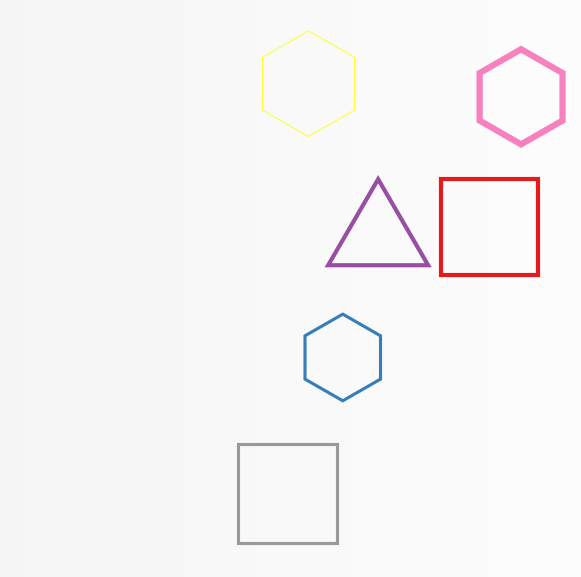[{"shape": "square", "thickness": 2, "radius": 0.41, "center": [0.842, 0.606]}, {"shape": "hexagon", "thickness": 1.5, "radius": 0.38, "center": [0.59, 0.38]}, {"shape": "triangle", "thickness": 2, "radius": 0.5, "center": [0.651, 0.59]}, {"shape": "hexagon", "thickness": 0.5, "radius": 0.46, "center": [0.531, 0.854]}, {"shape": "hexagon", "thickness": 3, "radius": 0.41, "center": [0.896, 0.832]}, {"shape": "square", "thickness": 1.5, "radius": 0.43, "center": [0.494, 0.144]}]